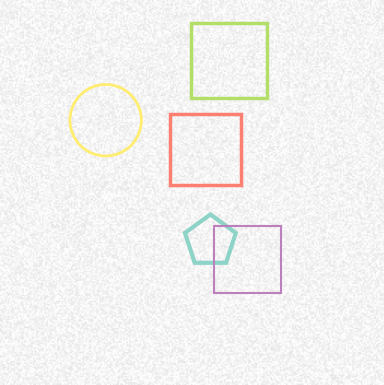[{"shape": "pentagon", "thickness": 3, "radius": 0.35, "center": [0.546, 0.374]}, {"shape": "square", "thickness": 2.5, "radius": 0.46, "center": [0.534, 0.611]}, {"shape": "square", "thickness": 2.5, "radius": 0.49, "center": [0.595, 0.844]}, {"shape": "square", "thickness": 1.5, "radius": 0.43, "center": [0.643, 0.326]}, {"shape": "circle", "thickness": 2, "radius": 0.46, "center": [0.274, 0.688]}]